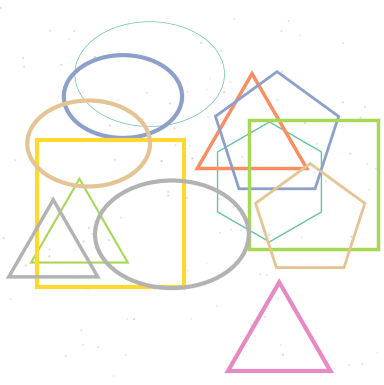[{"shape": "hexagon", "thickness": 1, "radius": 0.78, "center": [0.7, 0.527]}, {"shape": "oval", "thickness": 0.5, "radius": 0.97, "center": [0.389, 0.808]}, {"shape": "triangle", "thickness": 2.5, "radius": 0.82, "center": [0.655, 0.644]}, {"shape": "oval", "thickness": 3, "radius": 0.77, "center": [0.319, 0.749]}, {"shape": "pentagon", "thickness": 2, "radius": 0.84, "center": [0.72, 0.646]}, {"shape": "triangle", "thickness": 3, "radius": 0.77, "center": [0.725, 0.113]}, {"shape": "square", "thickness": 2.5, "radius": 0.84, "center": [0.814, 0.521]}, {"shape": "triangle", "thickness": 1.5, "radius": 0.72, "center": [0.206, 0.39]}, {"shape": "square", "thickness": 3, "radius": 0.96, "center": [0.287, 0.446]}, {"shape": "pentagon", "thickness": 2, "radius": 0.75, "center": [0.806, 0.426]}, {"shape": "oval", "thickness": 3, "radius": 0.8, "center": [0.23, 0.627]}, {"shape": "triangle", "thickness": 2.5, "radius": 0.67, "center": [0.138, 0.348]}, {"shape": "oval", "thickness": 3, "radius": 1.0, "center": [0.446, 0.391]}]